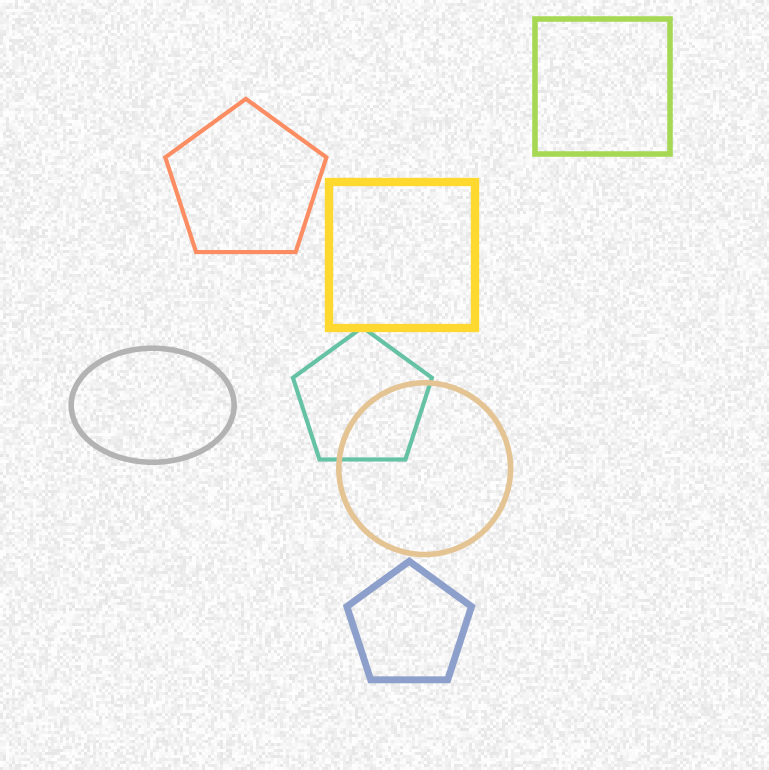[{"shape": "pentagon", "thickness": 1.5, "radius": 0.47, "center": [0.471, 0.48]}, {"shape": "pentagon", "thickness": 1.5, "radius": 0.55, "center": [0.319, 0.762]}, {"shape": "pentagon", "thickness": 2.5, "radius": 0.43, "center": [0.531, 0.186]}, {"shape": "square", "thickness": 2, "radius": 0.44, "center": [0.783, 0.888]}, {"shape": "square", "thickness": 3, "radius": 0.48, "center": [0.522, 0.669]}, {"shape": "circle", "thickness": 2, "radius": 0.56, "center": [0.552, 0.391]}, {"shape": "oval", "thickness": 2, "radius": 0.53, "center": [0.198, 0.474]}]